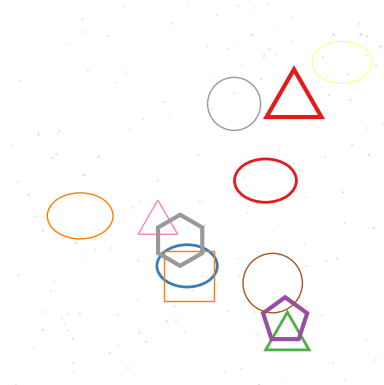[{"shape": "oval", "thickness": 2, "radius": 0.4, "center": [0.689, 0.531]}, {"shape": "triangle", "thickness": 3, "radius": 0.41, "center": [0.764, 0.737]}, {"shape": "oval", "thickness": 2, "radius": 0.39, "center": [0.486, 0.309]}, {"shape": "triangle", "thickness": 2, "radius": 0.33, "center": [0.746, 0.124]}, {"shape": "pentagon", "thickness": 3, "radius": 0.3, "center": [0.741, 0.168]}, {"shape": "oval", "thickness": 1, "radius": 0.43, "center": [0.208, 0.439]}, {"shape": "square", "thickness": 1, "radius": 0.32, "center": [0.491, 0.284]}, {"shape": "oval", "thickness": 0.5, "radius": 0.39, "center": [0.888, 0.838]}, {"shape": "circle", "thickness": 1, "radius": 0.39, "center": [0.708, 0.265]}, {"shape": "triangle", "thickness": 1, "radius": 0.3, "center": [0.41, 0.421]}, {"shape": "circle", "thickness": 1, "radius": 0.34, "center": [0.608, 0.73]}, {"shape": "hexagon", "thickness": 3, "radius": 0.33, "center": [0.468, 0.376]}]